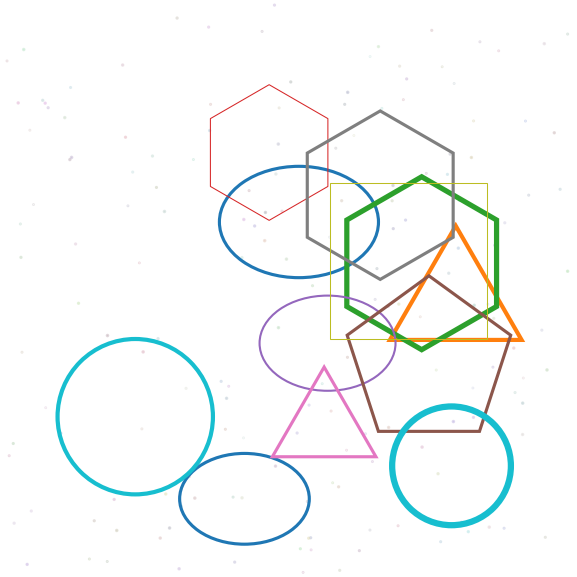[{"shape": "oval", "thickness": 1.5, "radius": 0.56, "center": [0.423, 0.135]}, {"shape": "oval", "thickness": 1.5, "radius": 0.69, "center": [0.518, 0.615]}, {"shape": "triangle", "thickness": 2, "radius": 0.66, "center": [0.789, 0.476]}, {"shape": "hexagon", "thickness": 2.5, "radius": 0.75, "center": [0.73, 0.543]}, {"shape": "hexagon", "thickness": 0.5, "radius": 0.59, "center": [0.466, 0.735]}, {"shape": "oval", "thickness": 1, "radius": 0.59, "center": [0.567, 0.405]}, {"shape": "pentagon", "thickness": 1.5, "radius": 0.74, "center": [0.743, 0.373]}, {"shape": "triangle", "thickness": 1.5, "radius": 0.52, "center": [0.561, 0.26]}, {"shape": "hexagon", "thickness": 1.5, "radius": 0.73, "center": [0.658, 0.661]}, {"shape": "square", "thickness": 0.5, "radius": 0.68, "center": [0.707, 0.547]}, {"shape": "circle", "thickness": 3, "radius": 0.51, "center": [0.782, 0.193]}, {"shape": "circle", "thickness": 2, "radius": 0.67, "center": [0.234, 0.278]}]